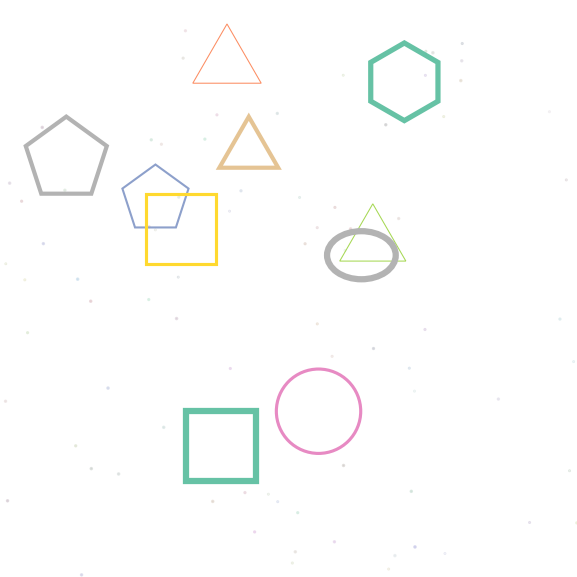[{"shape": "square", "thickness": 3, "radius": 0.3, "center": [0.383, 0.227]}, {"shape": "hexagon", "thickness": 2.5, "radius": 0.34, "center": [0.7, 0.857]}, {"shape": "triangle", "thickness": 0.5, "radius": 0.34, "center": [0.393, 0.889]}, {"shape": "pentagon", "thickness": 1, "radius": 0.3, "center": [0.269, 0.654]}, {"shape": "circle", "thickness": 1.5, "radius": 0.37, "center": [0.552, 0.287]}, {"shape": "triangle", "thickness": 0.5, "radius": 0.33, "center": [0.646, 0.58]}, {"shape": "square", "thickness": 1.5, "radius": 0.3, "center": [0.313, 0.603]}, {"shape": "triangle", "thickness": 2, "radius": 0.29, "center": [0.431, 0.738]}, {"shape": "oval", "thickness": 3, "radius": 0.3, "center": [0.626, 0.557]}, {"shape": "pentagon", "thickness": 2, "radius": 0.37, "center": [0.115, 0.723]}]